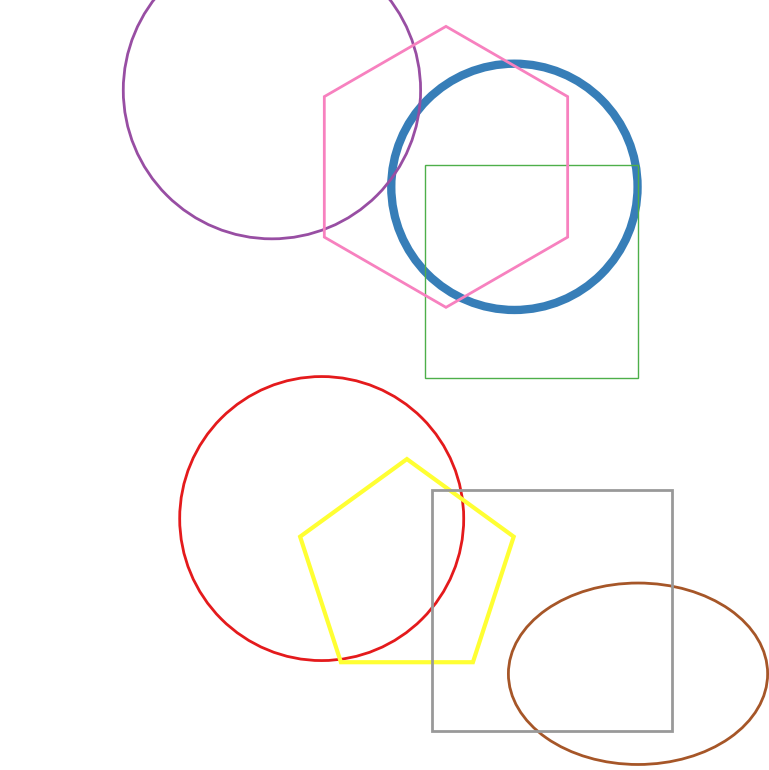[{"shape": "circle", "thickness": 1, "radius": 0.92, "center": [0.418, 0.327]}, {"shape": "circle", "thickness": 3, "radius": 0.8, "center": [0.668, 0.757]}, {"shape": "square", "thickness": 0.5, "radius": 0.69, "center": [0.69, 0.648]}, {"shape": "circle", "thickness": 1, "radius": 0.97, "center": [0.353, 0.883]}, {"shape": "pentagon", "thickness": 1.5, "radius": 0.73, "center": [0.528, 0.258]}, {"shape": "oval", "thickness": 1, "radius": 0.84, "center": [0.829, 0.125]}, {"shape": "hexagon", "thickness": 1, "radius": 0.91, "center": [0.579, 0.783]}, {"shape": "square", "thickness": 1, "radius": 0.78, "center": [0.717, 0.207]}]